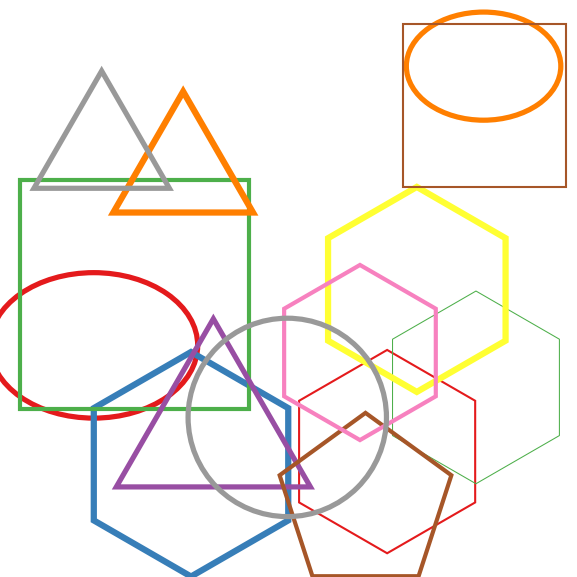[{"shape": "hexagon", "thickness": 1, "radius": 0.88, "center": [0.67, 0.217]}, {"shape": "oval", "thickness": 2.5, "radius": 0.9, "center": [0.162, 0.401]}, {"shape": "hexagon", "thickness": 3, "radius": 0.97, "center": [0.331, 0.195]}, {"shape": "hexagon", "thickness": 0.5, "radius": 0.83, "center": [0.824, 0.328]}, {"shape": "square", "thickness": 2, "radius": 0.99, "center": [0.233, 0.49]}, {"shape": "triangle", "thickness": 2.5, "radius": 0.97, "center": [0.369, 0.253]}, {"shape": "oval", "thickness": 2.5, "radius": 0.67, "center": [0.837, 0.885]}, {"shape": "triangle", "thickness": 3, "radius": 0.7, "center": [0.317, 0.701]}, {"shape": "hexagon", "thickness": 3, "radius": 0.89, "center": [0.722, 0.498]}, {"shape": "square", "thickness": 1, "radius": 0.71, "center": [0.84, 0.817]}, {"shape": "pentagon", "thickness": 2, "radius": 0.78, "center": [0.633, 0.128]}, {"shape": "hexagon", "thickness": 2, "radius": 0.76, "center": [0.623, 0.389]}, {"shape": "circle", "thickness": 2.5, "radius": 0.86, "center": [0.497, 0.276]}, {"shape": "triangle", "thickness": 2.5, "radius": 0.68, "center": [0.176, 0.741]}]